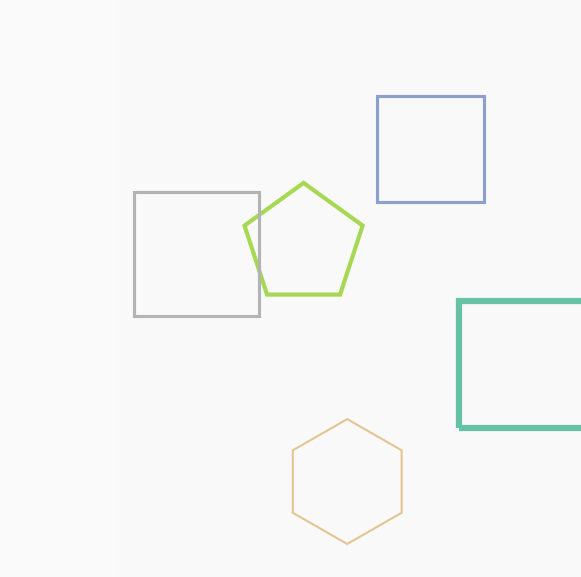[{"shape": "square", "thickness": 3, "radius": 0.55, "center": [0.898, 0.368]}, {"shape": "square", "thickness": 1.5, "radius": 0.46, "center": [0.741, 0.741]}, {"shape": "pentagon", "thickness": 2, "radius": 0.53, "center": [0.522, 0.575]}, {"shape": "hexagon", "thickness": 1, "radius": 0.54, "center": [0.597, 0.165]}, {"shape": "square", "thickness": 1.5, "radius": 0.54, "center": [0.338, 0.56]}]